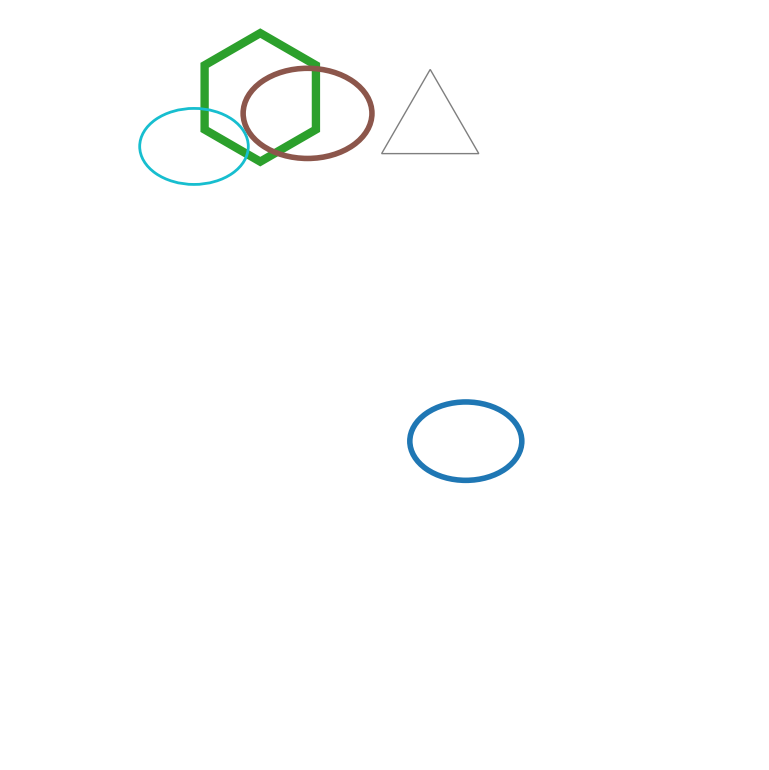[{"shape": "oval", "thickness": 2, "radius": 0.36, "center": [0.605, 0.427]}, {"shape": "hexagon", "thickness": 3, "radius": 0.42, "center": [0.338, 0.874]}, {"shape": "oval", "thickness": 2, "radius": 0.42, "center": [0.399, 0.853]}, {"shape": "triangle", "thickness": 0.5, "radius": 0.36, "center": [0.559, 0.837]}, {"shape": "oval", "thickness": 1, "radius": 0.35, "center": [0.252, 0.81]}]